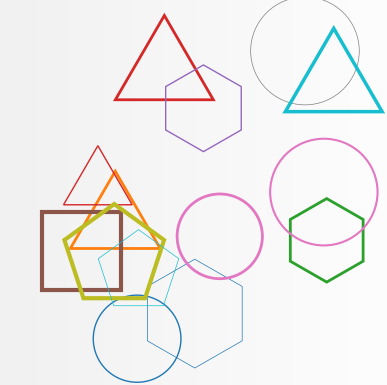[{"shape": "circle", "thickness": 1, "radius": 0.57, "center": [0.354, 0.12]}, {"shape": "hexagon", "thickness": 0.5, "radius": 0.71, "center": [0.503, 0.185]}, {"shape": "triangle", "thickness": 2, "radius": 0.67, "center": [0.297, 0.422]}, {"shape": "hexagon", "thickness": 2, "radius": 0.54, "center": [0.843, 0.376]}, {"shape": "triangle", "thickness": 2, "radius": 0.73, "center": [0.424, 0.814]}, {"shape": "triangle", "thickness": 1, "radius": 0.51, "center": [0.253, 0.519]}, {"shape": "hexagon", "thickness": 1, "radius": 0.56, "center": [0.525, 0.719]}, {"shape": "square", "thickness": 3, "radius": 0.5, "center": [0.211, 0.349]}, {"shape": "circle", "thickness": 1.5, "radius": 0.69, "center": [0.836, 0.501]}, {"shape": "circle", "thickness": 2, "radius": 0.55, "center": [0.567, 0.386]}, {"shape": "circle", "thickness": 0.5, "radius": 0.7, "center": [0.787, 0.868]}, {"shape": "pentagon", "thickness": 3, "radius": 0.68, "center": [0.295, 0.335]}, {"shape": "triangle", "thickness": 2.5, "radius": 0.72, "center": [0.861, 0.782]}, {"shape": "pentagon", "thickness": 0.5, "radius": 0.55, "center": [0.358, 0.294]}]